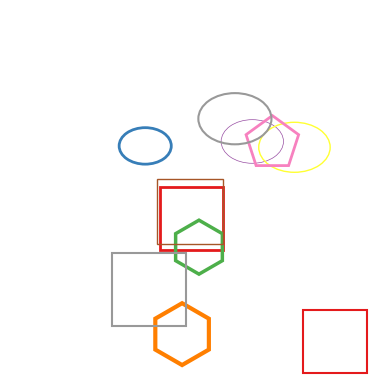[{"shape": "square", "thickness": 2, "radius": 0.41, "center": [0.497, 0.433]}, {"shape": "square", "thickness": 1.5, "radius": 0.41, "center": [0.87, 0.113]}, {"shape": "oval", "thickness": 2, "radius": 0.34, "center": [0.377, 0.621]}, {"shape": "hexagon", "thickness": 2.5, "radius": 0.35, "center": [0.517, 0.358]}, {"shape": "oval", "thickness": 0.5, "radius": 0.4, "center": [0.655, 0.633]}, {"shape": "hexagon", "thickness": 3, "radius": 0.4, "center": [0.473, 0.132]}, {"shape": "oval", "thickness": 1, "radius": 0.46, "center": [0.765, 0.617]}, {"shape": "square", "thickness": 1, "radius": 0.42, "center": [0.493, 0.451]}, {"shape": "pentagon", "thickness": 2, "radius": 0.36, "center": [0.707, 0.628]}, {"shape": "oval", "thickness": 1.5, "radius": 0.47, "center": [0.61, 0.692]}, {"shape": "square", "thickness": 1.5, "radius": 0.48, "center": [0.387, 0.248]}]